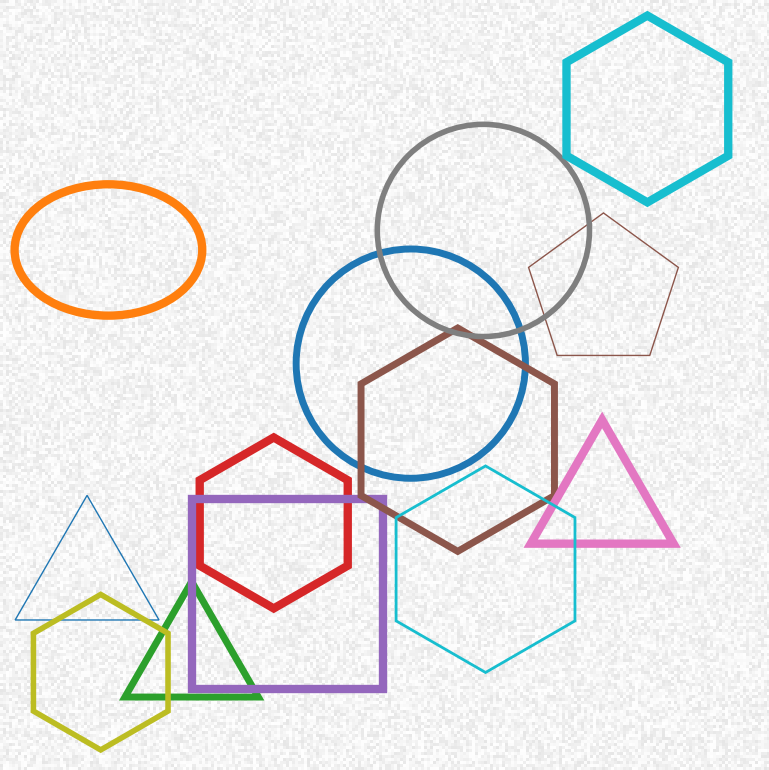[{"shape": "triangle", "thickness": 0.5, "radius": 0.54, "center": [0.113, 0.249]}, {"shape": "circle", "thickness": 2.5, "radius": 0.74, "center": [0.533, 0.528]}, {"shape": "oval", "thickness": 3, "radius": 0.61, "center": [0.141, 0.675]}, {"shape": "triangle", "thickness": 2.5, "radius": 0.5, "center": [0.249, 0.145]}, {"shape": "hexagon", "thickness": 3, "radius": 0.56, "center": [0.355, 0.321]}, {"shape": "square", "thickness": 3, "radius": 0.62, "center": [0.373, 0.229]}, {"shape": "pentagon", "thickness": 0.5, "radius": 0.51, "center": [0.784, 0.621]}, {"shape": "hexagon", "thickness": 2.5, "radius": 0.73, "center": [0.594, 0.429]}, {"shape": "triangle", "thickness": 3, "radius": 0.54, "center": [0.782, 0.347]}, {"shape": "circle", "thickness": 2, "radius": 0.69, "center": [0.628, 0.701]}, {"shape": "hexagon", "thickness": 2, "radius": 0.5, "center": [0.131, 0.127]}, {"shape": "hexagon", "thickness": 3, "radius": 0.61, "center": [0.841, 0.858]}, {"shape": "hexagon", "thickness": 1, "radius": 0.67, "center": [0.631, 0.261]}]